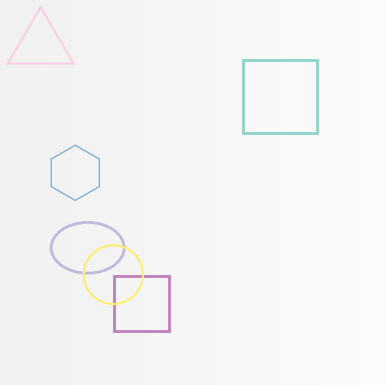[{"shape": "square", "thickness": 2, "radius": 0.48, "center": [0.723, 0.749]}, {"shape": "oval", "thickness": 2, "radius": 0.47, "center": [0.226, 0.356]}, {"shape": "hexagon", "thickness": 1, "radius": 0.36, "center": [0.194, 0.551]}, {"shape": "triangle", "thickness": 1.5, "radius": 0.49, "center": [0.105, 0.884]}, {"shape": "square", "thickness": 2, "radius": 0.36, "center": [0.365, 0.212]}, {"shape": "circle", "thickness": 1.5, "radius": 0.38, "center": [0.292, 0.287]}]